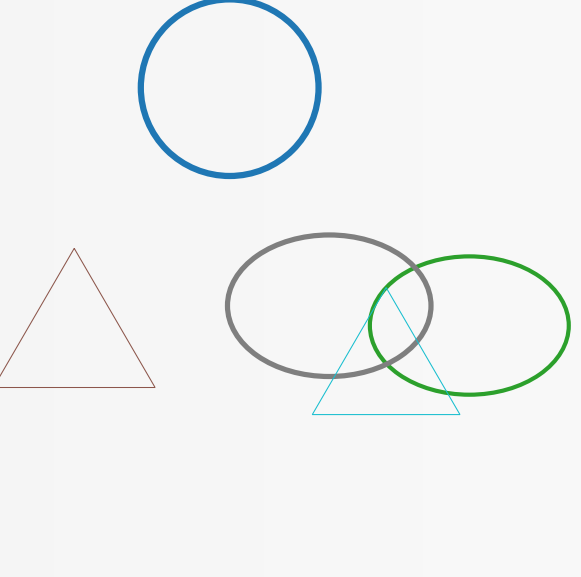[{"shape": "circle", "thickness": 3, "radius": 0.76, "center": [0.395, 0.847]}, {"shape": "oval", "thickness": 2, "radius": 0.86, "center": [0.807, 0.435]}, {"shape": "triangle", "thickness": 0.5, "radius": 0.8, "center": [0.128, 0.408]}, {"shape": "oval", "thickness": 2.5, "radius": 0.88, "center": [0.566, 0.47]}, {"shape": "triangle", "thickness": 0.5, "radius": 0.73, "center": [0.664, 0.355]}]